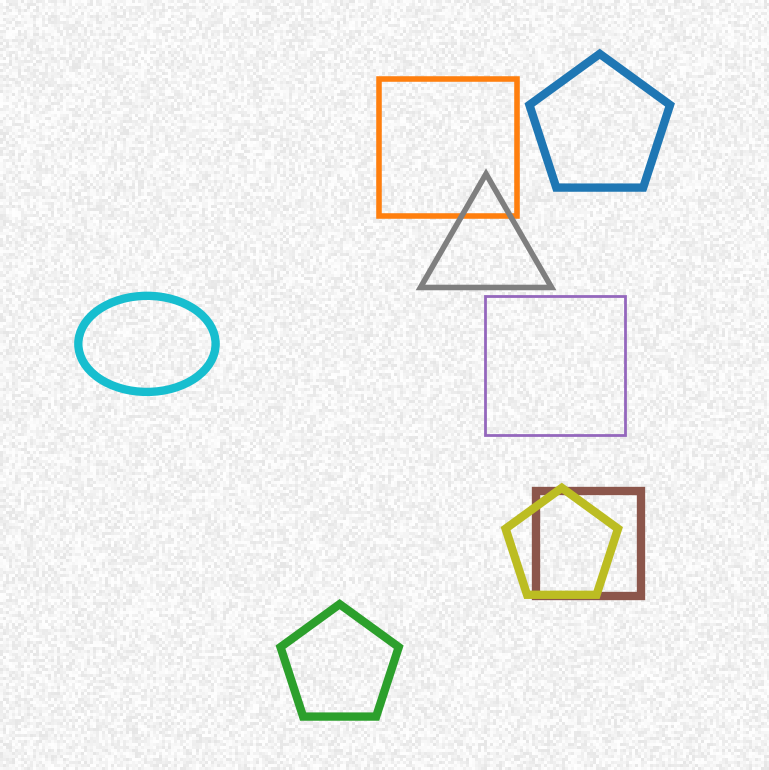[{"shape": "pentagon", "thickness": 3, "radius": 0.48, "center": [0.779, 0.834]}, {"shape": "square", "thickness": 2, "radius": 0.45, "center": [0.582, 0.808]}, {"shape": "pentagon", "thickness": 3, "radius": 0.4, "center": [0.441, 0.135]}, {"shape": "square", "thickness": 1, "radius": 0.45, "center": [0.721, 0.525]}, {"shape": "square", "thickness": 3, "radius": 0.34, "center": [0.764, 0.294]}, {"shape": "triangle", "thickness": 2, "radius": 0.49, "center": [0.631, 0.676]}, {"shape": "pentagon", "thickness": 3, "radius": 0.38, "center": [0.73, 0.29]}, {"shape": "oval", "thickness": 3, "radius": 0.45, "center": [0.191, 0.553]}]